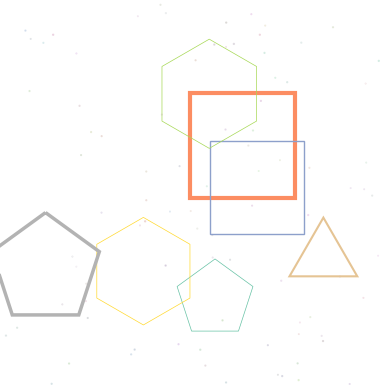[{"shape": "pentagon", "thickness": 0.5, "radius": 0.52, "center": [0.559, 0.224]}, {"shape": "square", "thickness": 3, "radius": 0.68, "center": [0.631, 0.621]}, {"shape": "square", "thickness": 1, "radius": 0.61, "center": [0.668, 0.513]}, {"shape": "hexagon", "thickness": 0.5, "radius": 0.71, "center": [0.544, 0.756]}, {"shape": "hexagon", "thickness": 0.5, "radius": 0.7, "center": [0.372, 0.296]}, {"shape": "triangle", "thickness": 1.5, "radius": 0.51, "center": [0.84, 0.333]}, {"shape": "pentagon", "thickness": 2.5, "radius": 0.73, "center": [0.118, 0.301]}]